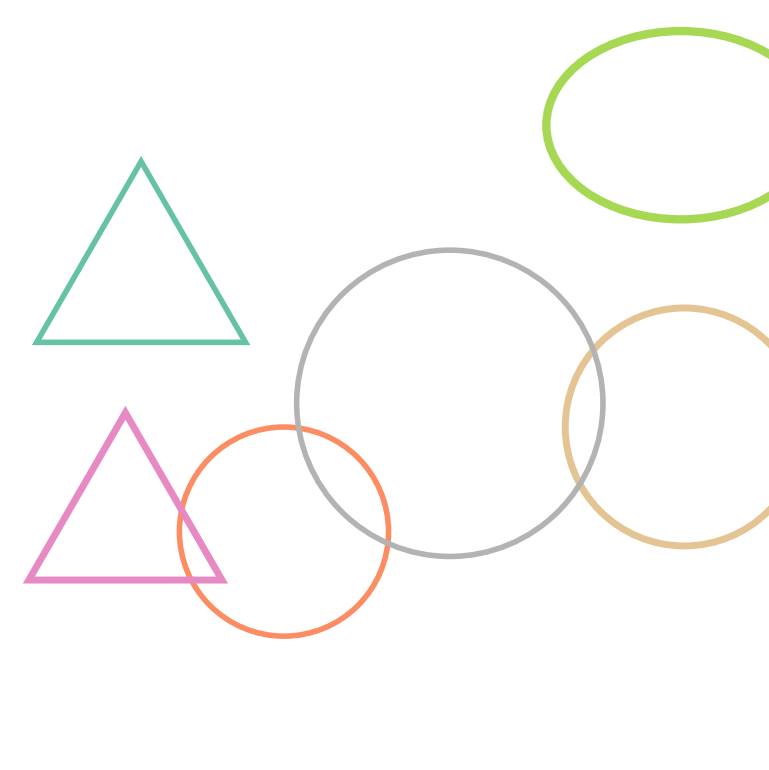[{"shape": "triangle", "thickness": 2, "radius": 0.78, "center": [0.183, 0.634]}, {"shape": "circle", "thickness": 2, "radius": 0.68, "center": [0.369, 0.31]}, {"shape": "triangle", "thickness": 2.5, "radius": 0.72, "center": [0.163, 0.319]}, {"shape": "oval", "thickness": 3, "radius": 0.87, "center": [0.884, 0.837]}, {"shape": "circle", "thickness": 2.5, "radius": 0.77, "center": [0.889, 0.446]}, {"shape": "circle", "thickness": 2, "radius": 0.99, "center": [0.584, 0.476]}]